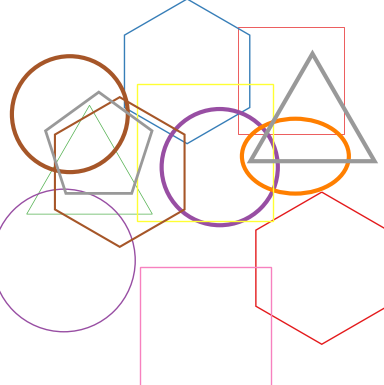[{"shape": "square", "thickness": 0.5, "radius": 0.69, "center": [0.756, 0.791]}, {"shape": "hexagon", "thickness": 1, "radius": 0.99, "center": [0.836, 0.303]}, {"shape": "hexagon", "thickness": 1, "radius": 0.94, "center": [0.486, 0.815]}, {"shape": "triangle", "thickness": 0.5, "radius": 0.94, "center": [0.233, 0.538]}, {"shape": "circle", "thickness": 3, "radius": 0.75, "center": [0.571, 0.566]}, {"shape": "circle", "thickness": 1, "radius": 0.93, "center": [0.166, 0.323]}, {"shape": "oval", "thickness": 3, "radius": 0.69, "center": [0.767, 0.594]}, {"shape": "square", "thickness": 1, "radius": 0.89, "center": [0.533, 0.604]}, {"shape": "hexagon", "thickness": 1.5, "radius": 0.97, "center": [0.311, 0.553]}, {"shape": "circle", "thickness": 3, "radius": 0.75, "center": [0.181, 0.703]}, {"shape": "square", "thickness": 1, "radius": 0.85, "center": [0.533, 0.137]}, {"shape": "pentagon", "thickness": 2, "radius": 0.73, "center": [0.257, 0.615]}, {"shape": "triangle", "thickness": 3, "radius": 0.93, "center": [0.812, 0.674]}]